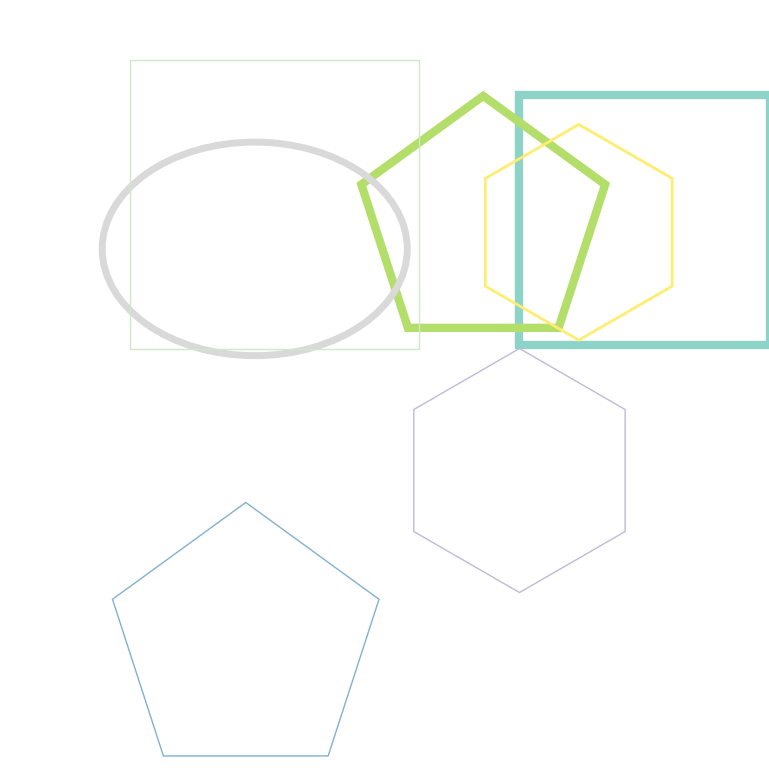[{"shape": "square", "thickness": 3, "radius": 0.81, "center": [0.837, 0.714]}, {"shape": "hexagon", "thickness": 0.5, "radius": 0.79, "center": [0.675, 0.389]}, {"shape": "pentagon", "thickness": 0.5, "radius": 0.91, "center": [0.319, 0.165]}, {"shape": "pentagon", "thickness": 3, "radius": 0.83, "center": [0.628, 0.709]}, {"shape": "oval", "thickness": 2.5, "radius": 0.99, "center": [0.331, 0.677]}, {"shape": "square", "thickness": 0.5, "radius": 0.94, "center": [0.357, 0.734]}, {"shape": "hexagon", "thickness": 1, "radius": 0.7, "center": [0.752, 0.698]}]